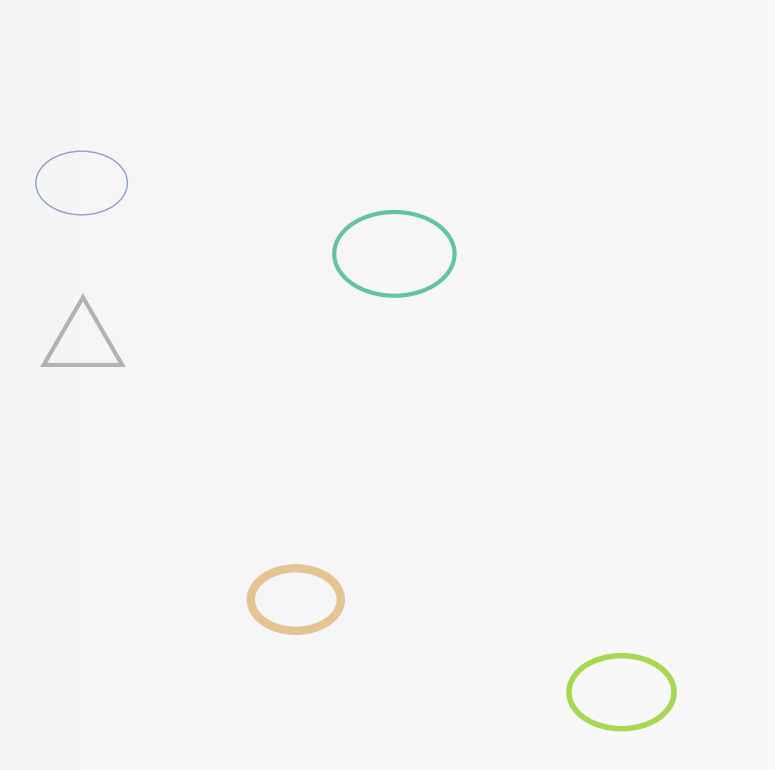[{"shape": "oval", "thickness": 1.5, "radius": 0.39, "center": [0.509, 0.67]}, {"shape": "oval", "thickness": 0.5, "radius": 0.3, "center": [0.105, 0.762]}, {"shape": "oval", "thickness": 2, "radius": 0.34, "center": [0.802, 0.101]}, {"shape": "oval", "thickness": 3, "radius": 0.29, "center": [0.382, 0.221]}, {"shape": "triangle", "thickness": 1.5, "radius": 0.29, "center": [0.107, 0.555]}]